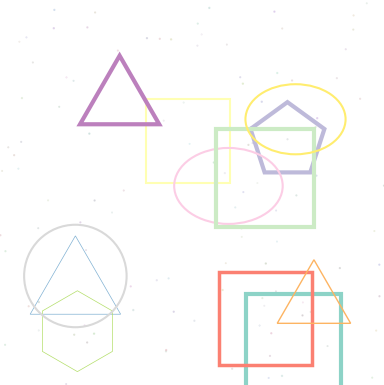[{"shape": "square", "thickness": 3, "radius": 0.62, "center": [0.763, 0.114]}, {"shape": "square", "thickness": 1.5, "radius": 0.55, "center": [0.489, 0.634]}, {"shape": "pentagon", "thickness": 3, "radius": 0.5, "center": [0.747, 0.634]}, {"shape": "square", "thickness": 2.5, "radius": 0.61, "center": [0.689, 0.173]}, {"shape": "triangle", "thickness": 0.5, "radius": 0.68, "center": [0.196, 0.252]}, {"shape": "triangle", "thickness": 1, "radius": 0.55, "center": [0.815, 0.215]}, {"shape": "hexagon", "thickness": 0.5, "radius": 0.53, "center": [0.201, 0.14]}, {"shape": "oval", "thickness": 1.5, "radius": 0.7, "center": [0.593, 0.517]}, {"shape": "circle", "thickness": 1.5, "radius": 0.67, "center": [0.196, 0.283]}, {"shape": "triangle", "thickness": 3, "radius": 0.59, "center": [0.311, 0.737]}, {"shape": "square", "thickness": 3, "radius": 0.63, "center": [0.687, 0.537]}, {"shape": "oval", "thickness": 1.5, "radius": 0.65, "center": [0.768, 0.69]}]